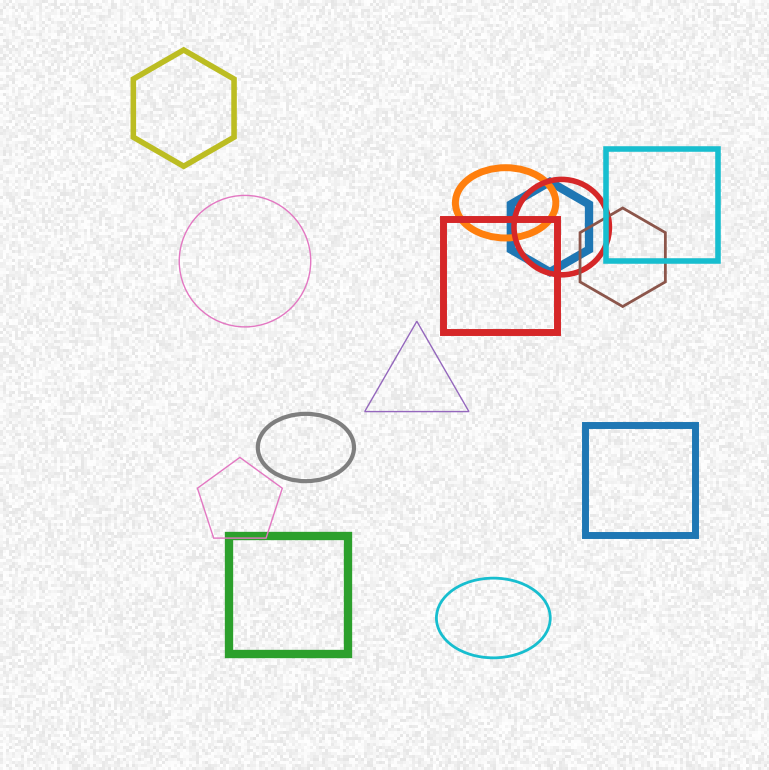[{"shape": "hexagon", "thickness": 3, "radius": 0.29, "center": [0.714, 0.705]}, {"shape": "square", "thickness": 2.5, "radius": 0.36, "center": [0.831, 0.377]}, {"shape": "oval", "thickness": 2.5, "radius": 0.33, "center": [0.657, 0.737]}, {"shape": "square", "thickness": 3, "radius": 0.39, "center": [0.375, 0.227]}, {"shape": "circle", "thickness": 2, "radius": 0.31, "center": [0.729, 0.705]}, {"shape": "square", "thickness": 2.5, "radius": 0.37, "center": [0.649, 0.643]}, {"shape": "triangle", "thickness": 0.5, "radius": 0.39, "center": [0.541, 0.505]}, {"shape": "hexagon", "thickness": 1, "radius": 0.32, "center": [0.809, 0.666]}, {"shape": "circle", "thickness": 0.5, "radius": 0.43, "center": [0.318, 0.661]}, {"shape": "pentagon", "thickness": 0.5, "radius": 0.29, "center": [0.312, 0.348]}, {"shape": "oval", "thickness": 1.5, "radius": 0.31, "center": [0.397, 0.419]}, {"shape": "hexagon", "thickness": 2, "radius": 0.38, "center": [0.239, 0.86]}, {"shape": "oval", "thickness": 1, "radius": 0.37, "center": [0.641, 0.197]}, {"shape": "square", "thickness": 2, "radius": 0.36, "center": [0.86, 0.734]}]